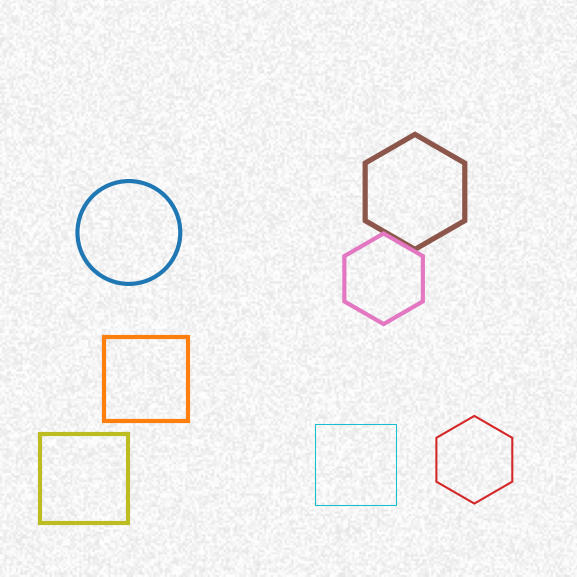[{"shape": "circle", "thickness": 2, "radius": 0.45, "center": [0.223, 0.597]}, {"shape": "square", "thickness": 2, "radius": 0.37, "center": [0.253, 0.343]}, {"shape": "hexagon", "thickness": 1, "radius": 0.38, "center": [0.821, 0.203]}, {"shape": "hexagon", "thickness": 2.5, "radius": 0.5, "center": [0.719, 0.667]}, {"shape": "hexagon", "thickness": 2, "radius": 0.39, "center": [0.664, 0.516]}, {"shape": "square", "thickness": 2, "radius": 0.38, "center": [0.146, 0.171]}, {"shape": "square", "thickness": 0.5, "radius": 0.35, "center": [0.616, 0.195]}]